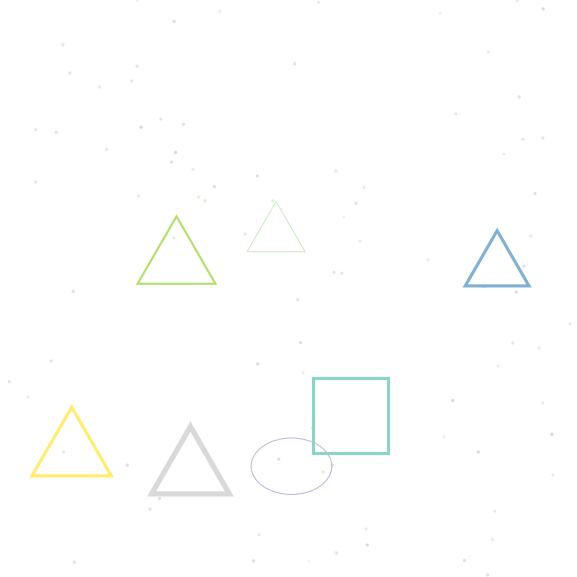[{"shape": "square", "thickness": 1.5, "radius": 0.32, "center": [0.607, 0.28]}, {"shape": "oval", "thickness": 0.5, "radius": 0.35, "center": [0.505, 0.192]}, {"shape": "triangle", "thickness": 1.5, "radius": 0.32, "center": [0.861, 0.536]}, {"shape": "triangle", "thickness": 1, "radius": 0.39, "center": [0.306, 0.547]}, {"shape": "triangle", "thickness": 2.5, "radius": 0.39, "center": [0.33, 0.183]}, {"shape": "triangle", "thickness": 0.5, "radius": 0.29, "center": [0.478, 0.592]}, {"shape": "triangle", "thickness": 1.5, "radius": 0.4, "center": [0.124, 0.215]}]